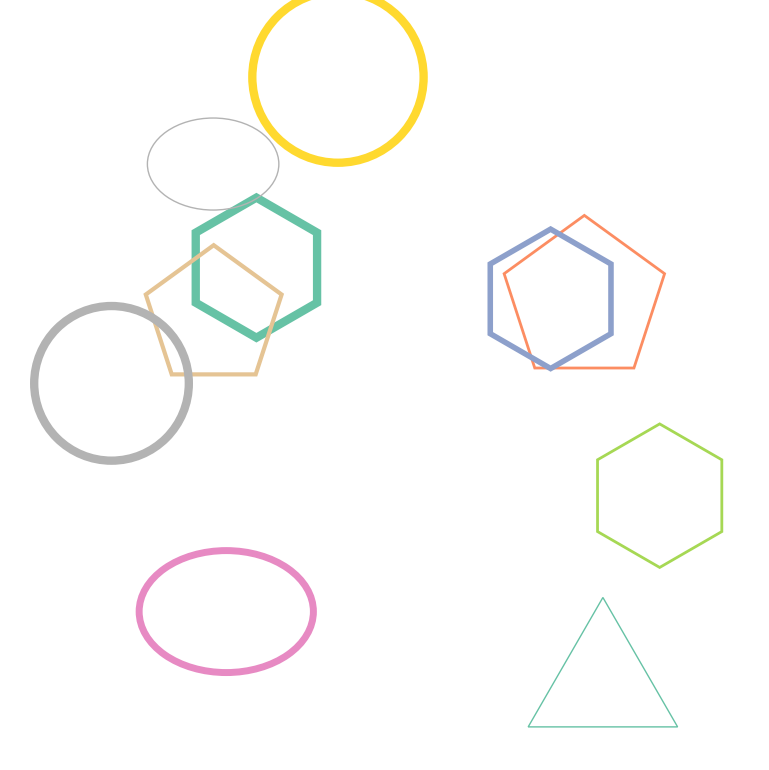[{"shape": "triangle", "thickness": 0.5, "radius": 0.56, "center": [0.783, 0.112]}, {"shape": "hexagon", "thickness": 3, "radius": 0.45, "center": [0.333, 0.652]}, {"shape": "pentagon", "thickness": 1, "radius": 0.55, "center": [0.759, 0.611]}, {"shape": "hexagon", "thickness": 2, "radius": 0.45, "center": [0.715, 0.612]}, {"shape": "oval", "thickness": 2.5, "radius": 0.57, "center": [0.294, 0.206]}, {"shape": "hexagon", "thickness": 1, "radius": 0.47, "center": [0.857, 0.356]}, {"shape": "circle", "thickness": 3, "radius": 0.56, "center": [0.439, 0.9]}, {"shape": "pentagon", "thickness": 1.5, "radius": 0.46, "center": [0.278, 0.589]}, {"shape": "oval", "thickness": 0.5, "radius": 0.43, "center": [0.277, 0.787]}, {"shape": "circle", "thickness": 3, "radius": 0.5, "center": [0.145, 0.502]}]